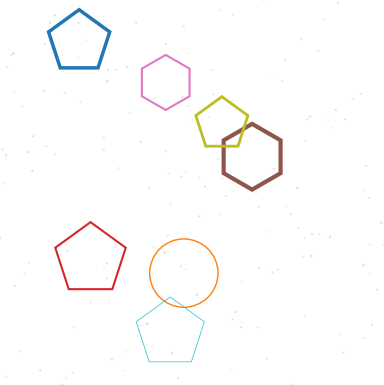[{"shape": "pentagon", "thickness": 2.5, "radius": 0.42, "center": [0.206, 0.891]}, {"shape": "circle", "thickness": 1, "radius": 0.44, "center": [0.478, 0.291]}, {"shape": "pentagon", "thickness": 1.5, "radius": 0.48, "center": [0.235, 0.327]}, {"shape": "hexagon", "thickness": 3, "radius": 0.43, "center": [0.655, 0.593]}, {"shape": "hexagon", "thickness": 1.5, "radius": 0.36, "center": [0.43, 0.786]}, {"shape": "pentagon", "thickness": 2, "radius": 0.36, "center": [0.576, 0.678]}, {"shape": "pentagon", "thickness": 0.5, "radius": 0.47, "center": [0.442, 0.135]}]